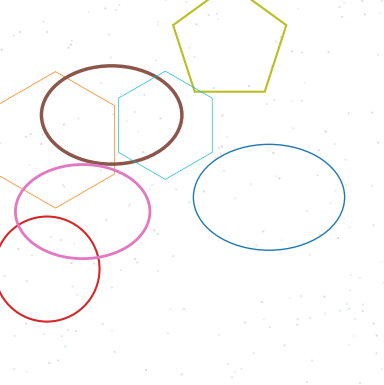[{"shape": "oval", "thickness": 1, "radius": 0.98, "center": [0.699, 0.488]}, {"shape": "hexagon", "thickness": 0.5, "radius": 0.89, "center": [0.144, 0.637]}, {"shape": "circle", "thickness": 1.5, "radius": 0.68, "center": [0.122, 0.301]}, {"shape": "oval", "thickness": 2.5, "radius": 0.91, "center": [0.29, 0.701]}, {"shape": "oval", "thickness": 2, "radius": 0.87, "center": [0.215, 0.45]}, {"shape": "pentagon", "thickness": 1.5, "radius": 0.77, "center": [0.597, 0.887]}, {"shape": "hexagon", "thickness": 0.5, "radius": 0.7, "center": [0.43, 0.675]}]